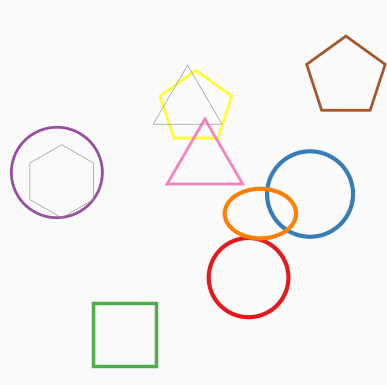[{"shape": "circle", "thickness": 3, "radius": 0.51, "center": [0.641, 0.279]}, {"shape": "circle", "thickness": 3, "radius": 0.55, "center": [0.8, 0.496]}, {"shape": "square", "thickness": 2.5, "radius": 0.41, "center": [0.322, 0.132]}, {"shape": "circle", "thickness": 2, "radius": 0.59, "center": [0.147, 0.552]}, {"shape": "oval", "thickness": 3, "radius": 0.46, "center": [0.672, 0.445]}, {"shape": "pentagon", "thickness": 2, "radius": 0.49, "center": [0.506, 0.72]}, {"shape": "pentagon", "thickness": 2, "radius": 0.53, "center": [0.893, 0.8]}, {"shape": "triangle", "thickness": 2, "radius": 0.56, "center": [0.529, 0.578]}, {"shape": "triangle", "thickness": 0.5, "radius": 0.51, "center": [0.484, 0.729]}, {"shape": "hexagon", "thickness": 0.5, "radius": 0.47, "center": [0.159, 0.529]}]